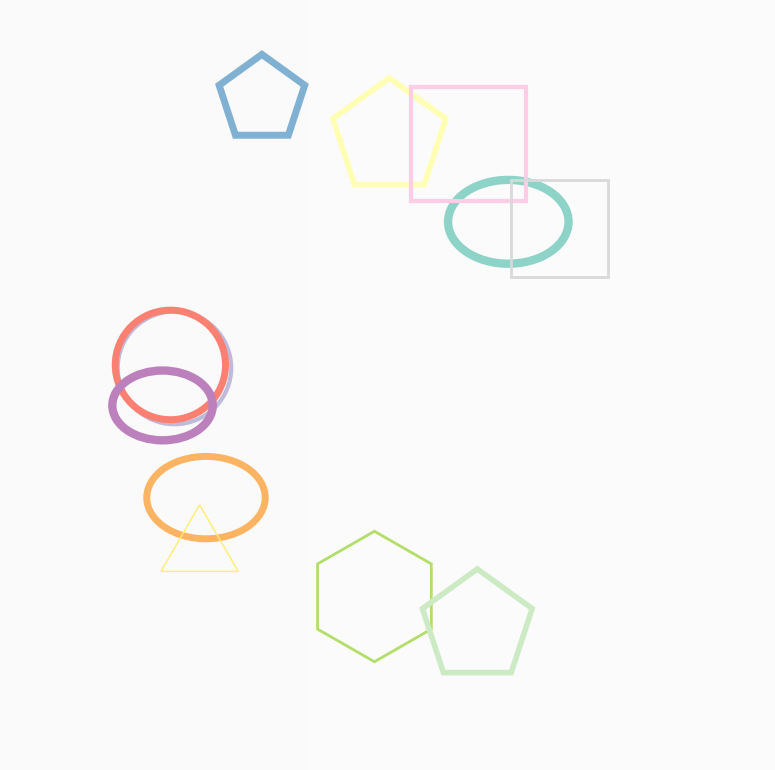[{"shape": "oval", "thickness": 3, "radius": 0.39, "center": [0.656, 0.712]}, {"shape": "pentagon", "thickness": 2, "radius": 0.38, "center": [0.502, 0.822]}, {"shape": "circle", "thickness": 1.5, "radius": 0.37, "center": [0.225, 0.522]}, {"shape": "circle", "thickness": 2.5, "radius": 0.36, "center": [0.22, 0.526]}, {"shape": "pentagon", "thickness": 2.5, "radius": 0.29, "center": [0.338, 0.871]}, {"shape": "oval", "thickness": 2.5, "radius": 0.38, "center": [0.266, 0.354]}, {"shape": "hexagon", "thickness": 1, "radius": 0.42, "center": [0.483, 0.225]}, {"shape": "square", "thickness": 1.5, "radius": 0.37, "center": [0.604, 0.813]}, {"shape": "square", "thickness": 1, "radius": 0.31, "center": [0.722, 0.703]}, {"shape": "oval", "thickness": 3, "radius": 0.32, "center": [0.21, 0.473]}, {"shape": "pentagon", "thickness": 2, "radius": 0.37, "center": [0.616, 0.187]}, {"shape": "triangle", "thickness": 0.5, "radius": 0.29, "center": [0.258, 0.287]}]